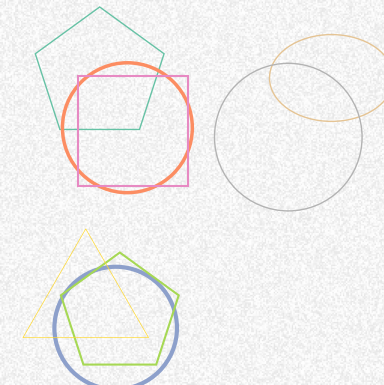[{"shape": "pentagon", "thickness": 1, "radius": 0.88, "center": [0.259, 0.806]}, {"shape": "circle", "thickness": 2.5, "radius": 0.84, "center": [0.331, 0.668]}, {"shape": "circle", "thickness": 3, "radius": 0.8, "center": [0.3, 0.148]}, {"shape": "square", "thickness": 1.5, "radius": 0.72, "center": [0.346, 0.66]}, {"shape": "pentagon", "thickness": 1.5, "radius": 0.8, "center": [0.311, 0.183]}, {"shape": "triangle", "thickness": 0.5, "radius": 0.94, "center": [0.223, 0.217]}, {"shape": "oval", "thickness": 1, "radius": 0.81, "center": [0.861, 0.797]}, {"shape": "circle", "thickness": 1, "radius": 0.96, "center": [0.749, 0.644]}]